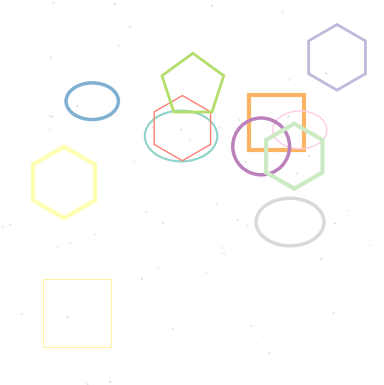[{"shape": "oval", "thickness": 1.5, "radius": 0.47, "center": [0.47, 0.647]}, {"shape": "hexagon", "thickness": 3, "radius": 0.46, "center": [0.166, 0.526]}, {"shape": "hexagon", "thickness": 2, "radius": 0.43, "center": [0.875, 0.851]}, {"shape": "hexagon", "thickness": 1, "radius": 0.42, "center": [0.474, 0.667]}, {"shape": "oval", "thickness": 2.5, "radius": 0.34, "center": [0.24, 0.737]}, {"shape": "square", "thickness": 3, "radius": 0.36, "center": [0.719, 0.681]}, {"shape": "pentagon", "thickness": 2, "radius": 0.42, "center": [0.501, 0.777]}, {"shape": "oval", "thickness": 1, "radius": 0.35, "center": [0.779, 0.663]}, {"shape": "oval", "thickness": 2.5, "radius": 0.44, "center": [0.753, 0.423]}, {"shape": "circle", "thickness": 2.5, "radius": 0.37, "center": [0.678, 0.62]}, {"shape": "hexagon", "thickness": 3, "radius": 0.42, "center": [0.764, 0.594]}, {"shape": "square", "thickness": 0.5, "radius": 0.44, "center": [0.2, 0.187]}]